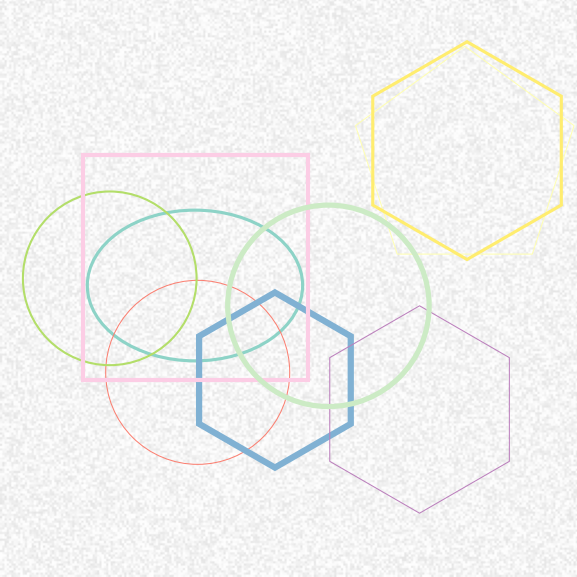[{"shape": "oval", "thickness": 1.5, "radius": 0.93, "center": [0.338, 0.505]}, {"shape": "pentagon", "thickness": 0.5, "radius": 0.99, "center": [0.805, 0.72]}, {"shape": "circle", "thickness": 0.5, "radius": 0.8, "center": [0.342, 0.354]}, {"shape": "hexagon", "thickness": 3, "radius": 0.76, "center": [0.476, 0.341]}, {"shape": "circle", "thickness": 1, "radius": 0.75, "center": [0.19, 0.517]}, {"shape": "square", "thickness": 2, "radius": 0.97, "center": [0.339, 0.536]}, {"shape": "hexagon", "thickness": 0.5, "radius": 0.9, "center": [0.727, 0.29]}, {"shape": "circle", "thickness": 2.5, "radius": 0.87, "center": [0.569, 0.47]}, {"shape": "hexagon", "thickness": 1.5, "radius": 0.94, "center": [0.809, 0.738]}]